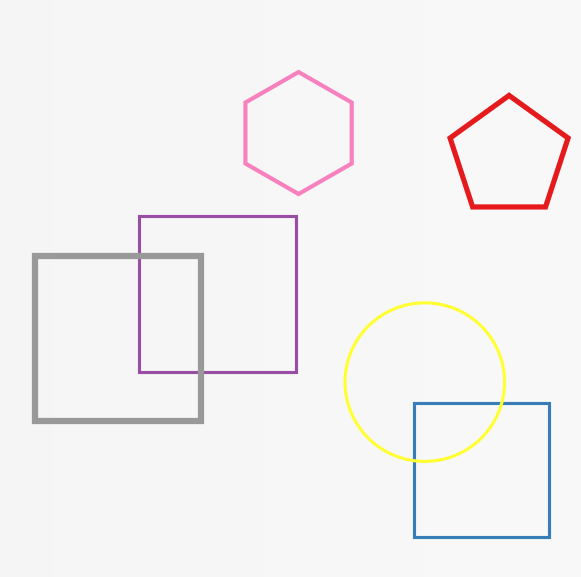[{"shape": "pentagon", "thickness": 2.5, "radius": 0.53, "center": [0.876, 0.727]}, {"shape": "square", "thickness": 1.5, "radius": 0.58, "center": [0.828, 0.185]}, {"shape": "square", "thickness": 1.5, "radius": 0.68, "center": [0.374, 0.489]}, {"shape": "circle", "thickness": 1.5, "radius": 0.69, "center": [0.731, 0.337]}, {"shape": "hexagon", "thickness": 2, "radius": 0.53, "center": [0.514, 0.769]}, {"shape": "square", "thickness": 3, "radius": 0.71, "center": [0.203, 0.412]}]